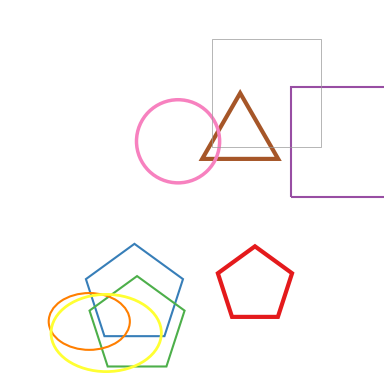[{"shape": "pentagon", "thickness": 3, "radius": 0.51, "center": [0.662, 0.259]}, {"shape": "pentagon", "thickness": 1.5, "radius": 0.66, "center": [0.349, 0.234]}, {"shape": "pentagon", "thickness": 1.5, "radius": 0.65, "center": [0.356, 0.153]}, {"shape": "square", "thickness": 1.5, "radius": 0.71, "center": [0.898, 0.631]}, {"shape": "oval", "thickness": 1.5, "radius": 0.53, "center": [0.232, 0.165]}, {"shape": "oval", "thickness": 2, "radius": 0.72, "center": [0.276, 0.135]}, {"shape": "triangle", "thickness": 3, "radius": 0.57, "center": [0.624, 0.644]}, {"shape": "circle", "thickness": 2.5, "radius": 0.54, "center": [0.462, 0.633]}, {"shape": "square", "thickness": 0.5, "radius": 0.7, "center": [0.692, 0.759]}]